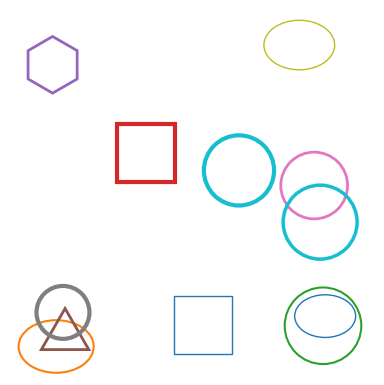[{"shape": "oval", "thickness": 1, "radius": 0.4, "center": [0.845, 0.179]}, {"shape": "square", "thickness": 1, "radius": 0.37, "center": [0.527, 0.156]}, {"shape": "oval", "thickness": 1.5, "radius": 0.49, "center": [0.146, 0.1]}, {"shape": "circle", "thickness": 1.5, "radius": 0.5, "center": [0.839, 0.154]}, {"shape": "square", "thickness": 3, "radius": 0.38, "center": [0.38, 0.602]}, {"shape": "hexagon", "thickness": 2, "radius": 0.37, "center": [0.137, 0.832]}, {"shape": "triangle", "thickness": 2, "radius": 0.36, "center": [0.169, 0.128]}, {"shape": "circle", "thickness": 2, "radius": 0.43, "center": [0.816, 0.518]}, {"shape": "circle", "thickness": 3, "radius": 0.34, "center": [0.164, 0.189]}, {"shape": "oval", "thickness": 1, "radius": 0.46, "center": [0.777, 0.883]}, {"shape": "circle", "thickness": 2.5, "radius": 0.48, "center": [0.832, 0.423]}, {"shape": "circle", "thickness": 3, "radius": 0.46, "center": [0.621, 0.557]}]